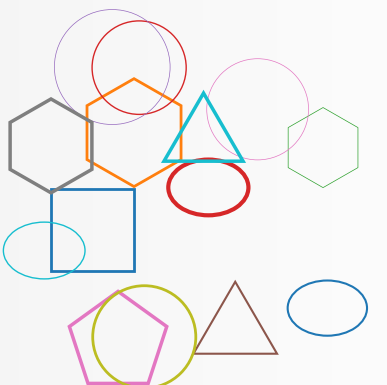[{"shape": "square", "thickness": 2, "radius": 0.54, "center": [0.239, 0.402]}, {"shape": "oval", "thickness": 1.5, "radius": 0.51, "center": [0.845, 0.2]}, {"shape": "hexagon", "thickness": 2, "radius": 0.7, "center": [0.346, 0.655]}, {"shape": "hexagon", "thickness": 0.5, "radius": 0.52, "center": [0.834, 0.617]}, {"shape": "circle", "thickness": 1, "radius": 0.61, "center": [0.359, 0.824]}, {"shape": "oval", "thickness": 3, "radius": 0.52, "center": [0.538, 0.513]}, {"shape": "circle", "thickness": 0.5, "radius": 0.75, "center": [0.29, 0.826]}, {"shape": "triangle", "thickness": 1.5, "radius": 0.62, "center": [0.607, 0.144]}, {"shape": "pentagon", "thickness": 2.5, "radius": 0.66, "center": [0.305, 0.111]}, {"shape": "circle", "thickness": 0.5, "radius": 0.66, "center": [0.665, 0.716]}, {"shape": "hexagon", "thickness": 2.5, "radius": 0.61, "center": [0.132, 0.621]}, {"shape": "circle", "thickness": 2, "radius": 0.67, "center": [0.372, 0.125]}, {"shape": "triangle", "thickness": 2.5, "radius": 0.59, "center": [0.525, 0.64]}, {"shape": "oval", "thickness": 1, "radius": 0.53, "center": [0.114, 0.349]}]